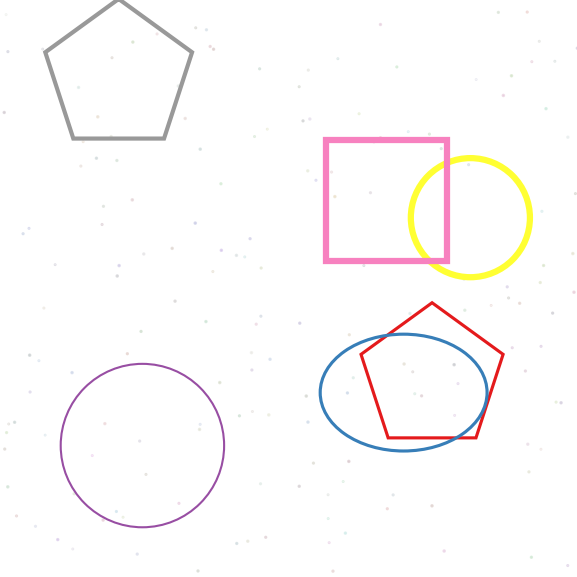[{"shape": "pentagon", "thickness": 1.5, "radius": 0.65, "center": [0.748, 0.346]}, {"shape": "oval", "thickness": 1.5, "radius": 0.72, "center": [0.699, 0.319]}, {"shape": "circle", "thickness": 1, "radius": 0.71, "center": [0.247, 0.228]}, {"shape": "circle", "thickness": 3, "radius": 0.52, "center": [0.815, 0.622]}, {"shape": "square", "thickness": 3, "radius": 0.52, "center": [0.67, 0.653]}, {"shape": "pentagon", "thickness": 2, "radius": 0.67, "center": [0.205, 0.867]}]